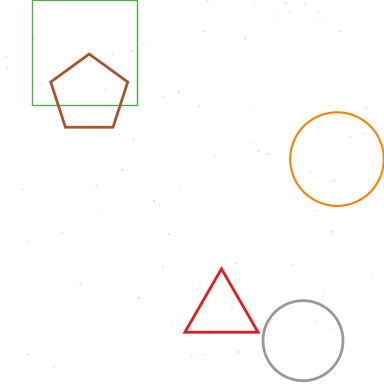[{"shape": "triangle", "thickness": 2, "radius": 0.55, "center": [0.575, 0.192]}, {"shape": "square", "thickness": 1, "radius": 0.68, "center": [0.219, 0.864]}, {"shape": "circle", "thickness": 1.5, "radius": 0.61, "center": [0.875, 0.587]}, {"shape": "pentagon", "thickness": 2, "radius": 0.53, "center": [0.232, 0.755]}, {"shape": "circle", "thickness": 2, "radius": 0.52, "center": [0.787, 0.115]}]